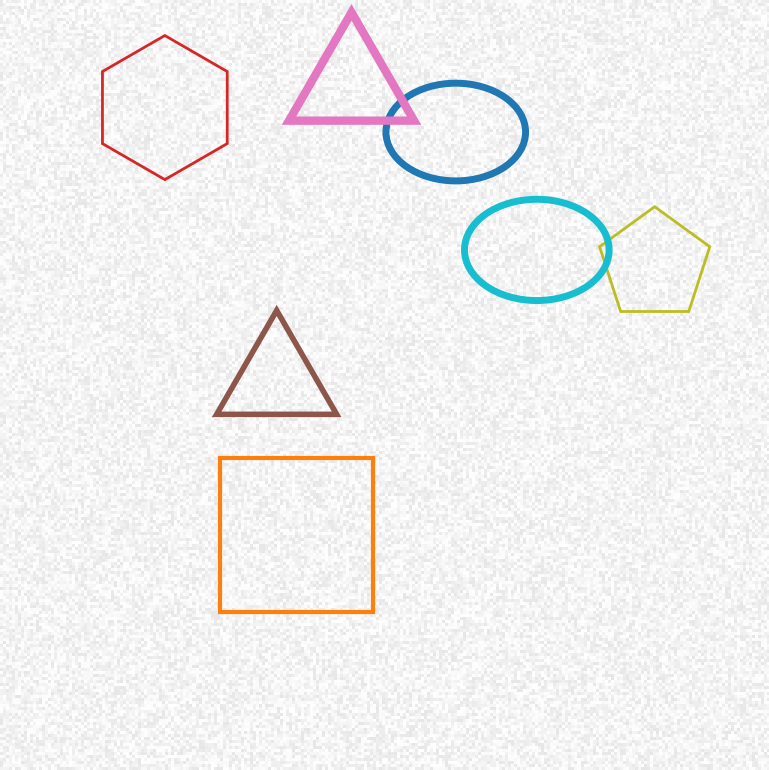[{"shape": "oval", "thickness": 2.5, "radius": 0.45, "center": [0.592, 0.829]}, {"shape": "square", "thickness": 1.5, "radius": 0.5, "center": [0.385, 0.305]}, {"shape": "hexagon", "thickness": 1, "radius": 0.47, "center": [0.214, 0.86]}, {"shape": "triangle", "thickness": 2, "radius": 0.45, "center": [0.359, 0.507]}, {"shape": "triangle", "thickness": 3, "radius": 0.47, "center": [0.457, 0.89]}, {"shape": "pentagon", "thickness": 1, "radius": 0.38, "center": [0.85, 0.656]}, {"shape": "oval", "thickness": 2.5, "radius": 0.47, "center": [0.697, 0.675]}]